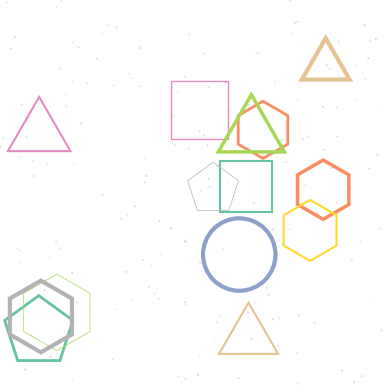[{"shape": "pentagon", "thickness": 2, "radius": 0.47, "center": [0.101, 0.139]}, {"shape": "square", "thickness": 1.5, "radius": 0.34, "center": [0.638, 0.516]}, {"shape": "hexagon", "thickness": 2.5, "radius": 0.38, "center": [0.839, 0.507]}, {"shape": "hexagon", "thickness": 2, "radius": 0.37, "center": [0.683, 0.663]}, {"shape": "circle", "thickness": 3, "radius": 0.47, "center": [0.621, 0.339]}, {"shape": "square", "thickness": 1, "radius": 0.38, "center": [0.518, 0.714]}, {"shape": "triangle", "thickness": 1.5, "radius": 0.47, "center": [0.102, 0.654]}, {"shape": "triangle", "thickness": 2.5, "radius": 0.5, "center": [0.653, 0.655]}, {"shape": "hexagon", "thickness": 0.5, "radius": 0.5, "center": [0.148, 0.189]}, {"shape": "hexagon", "thickness": 1.5, "radius": 0.4, "center": [0.806, 0.402]}, {"shape": "triangle", "thickness": 3, "radius": 0.36, "center": [0.846, 0.829]}, {"shape": "triangle", "thickness": 1.5, "radius": 0.44, "center": [0.646, 0.125]}, {"shape": "pentagon", "thickness": 0.5, "radius": 0.35, "center": [0.554, 0.509]}, {"shape": "hexagon", "thickness": 3, "radius": 0.47, "center": [0.106, 0.178]}]